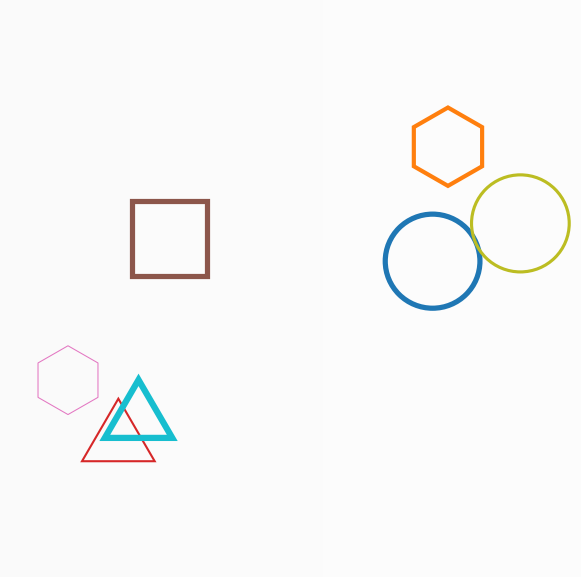[{"shape": "circle", "thickness": 2.5, "radius": 0.41, "center": [0.744, 0.547]}, {"shape": "hexagon", "thickness": 2, "radius": 0.34, "center": [0.771, 0.745]}, {"shape": "triangle", "thickness": 1, "radius": 0.36, "center": [0.204, 0.237]}, {"shape": "square", "thickness": 2.5, "radius": 0.32, "center": [0.291, 0.586]}, {"shape": "hexagon", "thickness": 0.5, "radius": 0.3, "center": [0.117, 0.341]}, {"shape": "circle", "thickness": 1.5, "radius": 0.42, "center": [0.895, 0.612]}, {"shape": "triangle", "thickness": 3, "radius": 0.34, "center": [0.238, 0.274]}]